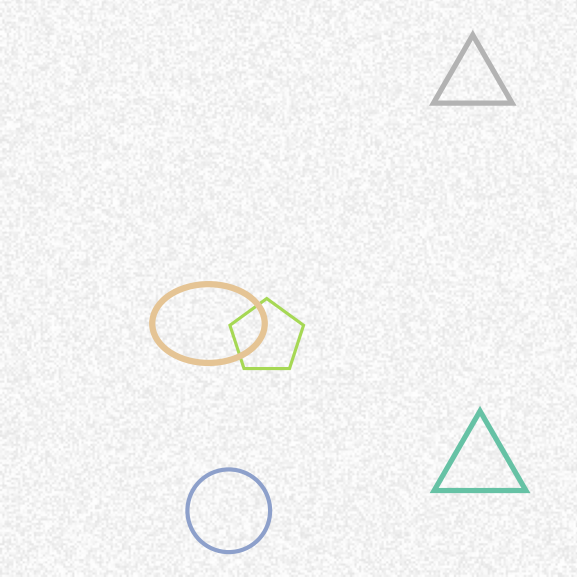[{"shape": "triangle", "thickness": 2.5, "radius": 0.46, "center": [0.831, 0.196]}, {"shape": "circle", "thickness": 2, "radius": 0.36, "center": [0.396, 0.115]}, {"shape": "pentagon", "thickness": 1.5, "radius": 0.34, "center": [0.462, 0.415]}, {"shape": "oval", "thickness": 3, "radius": 0.49, "center": [0.361, 0.439]}, {"shape": "triangle", "thickness": 2.5, "radius": 0.39, "center": [0.819, 0.86]}]